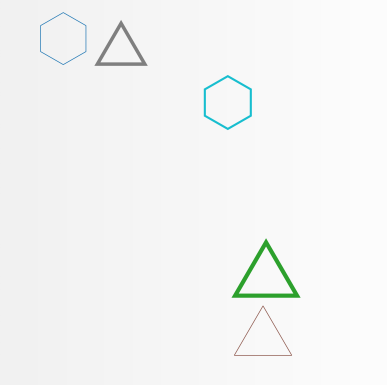[{"shape": "hexagon", "thickness": 0.5, "radius": 0.34, "center": [0.163, 0.9]}, {"shape": "triangle", "thickness": 3, "radius": 0.46, "center": [0.687, 0.278]}, {"shape": "triangle", "thickness": 0.5, "radius": 0.43, "center": [0.679, 0.12]}, {"shape": "triangle", "thickness": 2.5, "radius": 0.35, "center": [0.312, 0.869]}, {"shape": "hexagon", "thickness": 1.5, "radius": 0.34, "center": [0.588, 0.734]}]